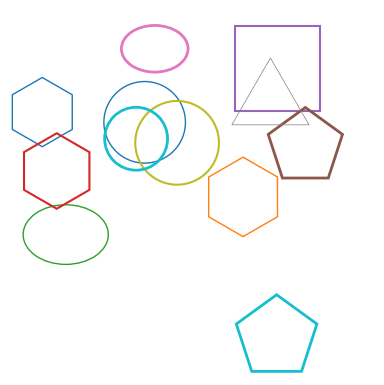[{"shape": "hexagon", "thickness": 1, "radius": 0.45, "center": [0.11, 0.709]}, {"shape": "circle", "thickness": 1, "radius": 0.53, "center": [0.376, 0.682]}, {"shape": "hexagon", "thickness": 1, "radius": 0.52, "center": [0.631, 0.489]}, {"shape": "oval", "thickness": 1, "radius": 0.55, "center": [0.171, 0.391]}, {"shape": "hexagon", "thickness": 1.5, "radius": 0.49, "center": [0.147, 0.556]}, {"shape": "square", "thickness": 1.5, "radius": 0.55, "center": [0.721, 0.822]}, {"shape": "pentagon", "thickness": 2, "radius": 0.51, "center": [0.793, 0.62]}, {"shape": "oval", "thickness": 2, "radius": 0.43, "center": [0.402, 0.873]}, {"shape": "triangle", "thickness": 0.5, "radius": 0.58, "center": [0.702, 0.734]}, {"shape": "circle", "thickness": 1.5, "radius": 0.54, "center": [0.46, 0.629]}, {"shape": "pentagon", "thickness": 2, "radius": 0.55, "center": [0.719, 0.124]}, {"shape": "circle", "thickness": 2, "radius": 0.41, "center": [0.354, 0.64]}]